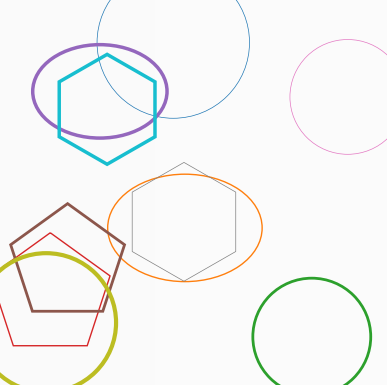[{"shape": "circle", "thickness": 0.5, "radius": 0.98, "center": [0.447, 0.89]}, {"shape": "oval", "thickness": 1, "radius": 1.0, "center": [0.477, 0.408]}, {"shape": "circle", "thickness": 2, "radius": 0.76, "center": [0.805, 0.125]}, {"shape": "pentagon", "thickness": 1, "radius": 0.81, "center": [0.13, 0.233]}, {"shape": "oval", "thickness": 2.5, "radius": 0.87, "center": [0.258, 0.763]}, {"shape": "pentagon", "thickness": 2, "radius": 0.77, "center": [0.174, 0.317]}, {"shape": "circle", "thickness": 0.5, "radius": 0.75, "center": [0.897, 0.748]}, {"shape": "hexagon", "thickness": 0.5, "radius": 0.77, "center": [0.475, 0.424]}, {"shape": "circle", "thickness": 3, "radius": 0.9, "center": [0.119, 0.162]}, {"shape": "hexagon", "thickness": 2.5, "radius": 0.71, "center": [0.276, 0.716]}]